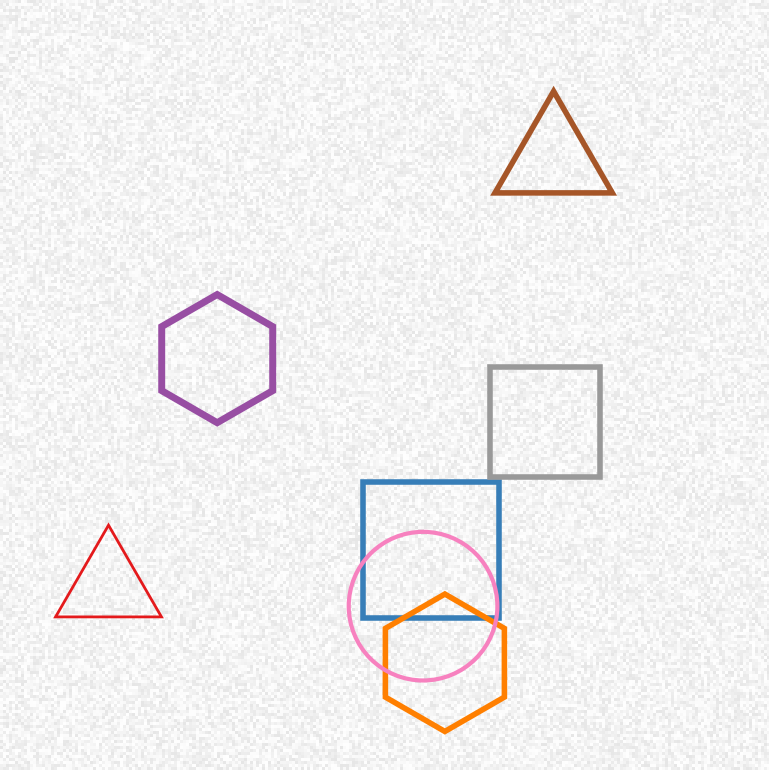[{"shape": "triangle", "thickness": 1, "radius": 0.4, "center": [0.141, 0.239]}, {"shape": "square", "thickness": 2, "radius": 0.44, "center": [0.559, 0.285]}, {"shape": "hexagon", "thickness": 2.5, "radius": 0.42, "center": [0.282, 0.534]}, {"shape": "hexagon", "thickness": 2, "radius": 0.45, "center": [0.578, 0.139]}, {"shape": "triangle", "thickness": 2, "radius": 0.44, "center": [0.719, 0.793]}, {"shape": "circle", "thickness": 1.5, "radius": 0.48, "center": [0.549, 0.213]}, {"shape": "square", "thickness": 2, "radius": 0.36, "center": [0.708, 0.452]}]